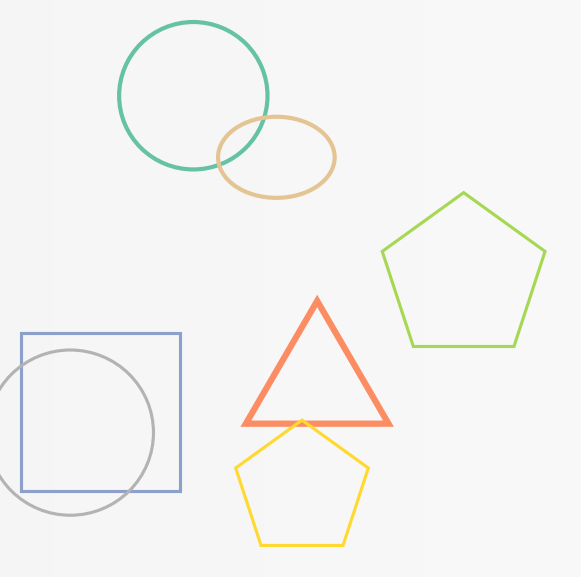[{"shape": "circle", "thickness": 2, "radius": 0.64, "center": [0.333, 0.833]}, {"shape": "triangle", "thickness": 3, "radius": 0.71, "center": [0.546, 0.336]}, {"shape": "square", "thickness": 1.5, "radius": 0.68, "center": [0.173, 0.286]}, {"shape": "pentagon", "thickness": 1.5, "radius": 0.74, "center": [0.798, 0.518]}, {"shape": "pentagon", "thickness": 1.5, "radius": 0.6, "center": [0.52, 0.152]}, {"shape": "oval", "thickness": 2, "radius": 0.5, "center": [0.475, 0.727]}, {"shape": "circle", "thickness": 1.5, "radius": 0.72, "center": [0.121, 0.25]}]